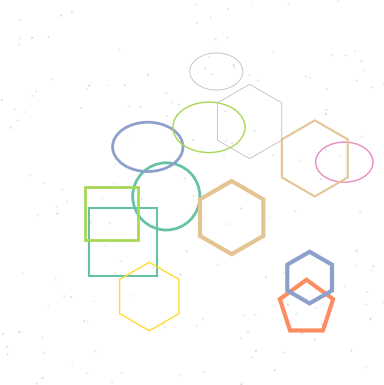[{"shape": "square", "thickness": 1.5, "radius": 0.44, "center": [0.319, 0.372]}, {"shape": "circle", "thickness": 2, "radius": 0.44, "center": [0.432, 0.49]}, {"shape": "pentagon", "thickness": 3, "radius": 0.36, "center": [0.796, 0.201]}, {"shape": "oval", "thickness": 2, "radius": 0.46, "center": [0.384, 0.618]}, {"shape": "hexagon", "thickness": 3, "radius": 0.34, "center": [0.804, 0.279]}, {"shape": "oval", "thickness": 1, "radius": 0.37, "center": [0.894, 0.579]}, {"shape": "square", "thickness": 2, "radius": 0.34, "center": [0.29, 0.446]}, {"shape": "oval", "thickness": 1, "radius": 0.47, "center": [0.543, 0.669]}, {"shape": "hexagon", "thickness": 1, "radius": 0.44, "center": [0.388, 0.23]}, {"shape": "hexagon", "thickness": 3, "radius": 0.47, "center": [0.602, 0.435]}, {"shape": "hexagon", "thickness": 1.5, "radius": 0.49, "center": [0.818, 0.589]}, {"shape": "hexagon", "thickness": 0.5, "radius": 0.48, "center": [0.648, 0.684]}, {"shape": "oval", "thickness": 0.5, "radius": 0.34, "center": [0.562, 0.814]}]